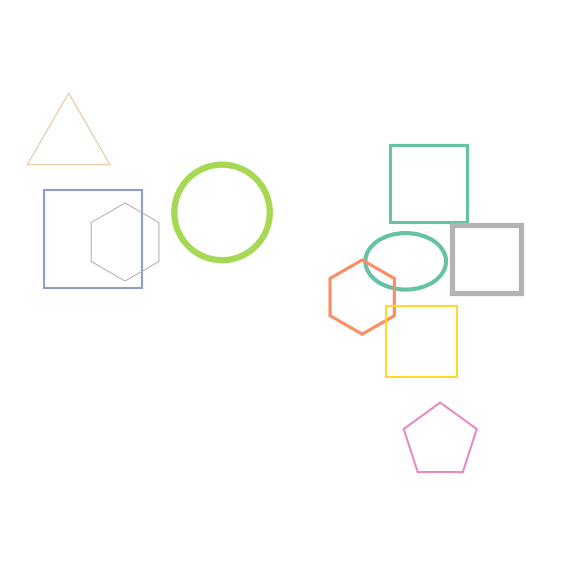[{"shape": "oval", "thickness": 2, "radius": 0.35, "center": [0.703, 0.547]}, {"shape": "square", "thickness": 1.5, "radius": 0.33, "center": [0.742, 0.681]}, {"shape": "hexagon", "thickness": 1.5, "radius": 0.32, "center": [0.627, 0.485]}, {"shape": "square", "thickness": 1, "radius": 0.43, "center": [0.161, 0.586]}, {"shape": "pentagon", "thickness": 1, "radius": 0.33, "center": [0.762, 0.236]}, {"shape": "circle", "thickness": 3, "radius": 0.41, "center": [0.384, 0.631]}, {"shape": "square", "thickness": 1, "radius": 0.31, "center": [0.729, 0.408]}, {"shape": "triangle", "thickness": 0.5, "radius": 0.41, "center": [0.119, 0.755]}, {"shape": "hexagon", "thickness": 0.5, "radius": 0.34, "center": [0.217, 0.58]}, {"shape": "square", "thickness": 2.5, "radius": 0.3, "center": [0.842, 0.55]}]